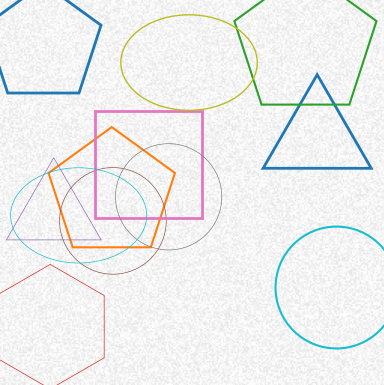[{"shape": "triangle", "thickness": 2, "radius": 0.81, "center": [0.824, 0.644]}, {"shape": "pentagon", "thickness": 2, "radius": 0.79, "center": [0.113, 0.886]}, {"shape": "pentagon", "thickness": 1.5, "radius": 0.86, "center": [0.29, 0.497]}, {"shape": "pentagon", "thickness": 1.5, "radius": 0.97, "center": [0.793, 0.885]}, {"shape": "hexagon", "thickness": 0.5, "radius": 0.81, "center": [0.13, 0.152]}, {"shape": "triangle", "thickness": 0.5, "radius": 0.71, "center": [0.14, 0.448]}, {"shape": "circle", "thickness": 0.5, "radius": 0.69, "center": [0.293, 0.426]}, {"shape": "square", "thickness": 2, "radius": 0.7, "center": [0.386, 0.573]}, {"shape": "circle", "thickness": 0.5, "radius": 0.69, "center": [0.438, 0.489]}, {"shape": "oval", "thickness": 1, "radius": 0.89, "center": [0.491, 0.837]}, {"shape": "circle", "thickness": 1.5, "radius": 0.79, "center": [0.874, 0.253]}, {"shape": "oval", "thickness": 0.5, "radius": 0.88, "center": [0.204, 0.441]}]